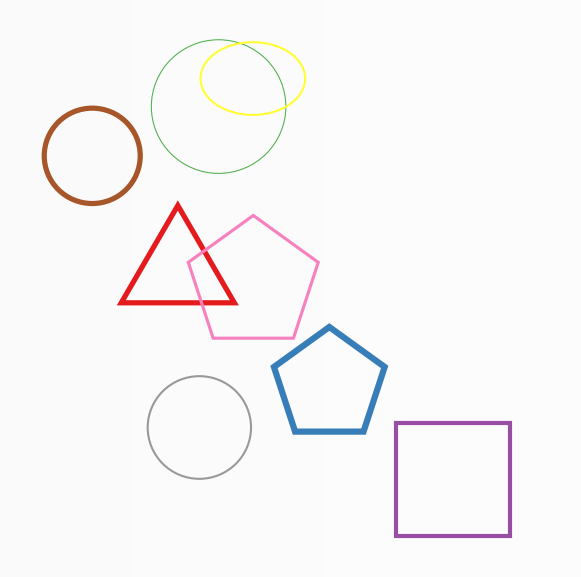[{"shape": "triangle", "thickness": 2.5, "radius": 0.56, "center": [0.306, 0.531]}, {"shape": "pentagon", "thickness": 3, "radius": 0.5, "center": [0.567, 0.333]}, {"shape": "circle", "thickness": 0.5, "radius": 0.58, "center": [0.376, 0.815]}, {"shape": "square", "thickness": 2, "radius": 0.49, "center": [0.78, 0.169]}, {"shape": "oval", "thickness": 1, "radius": 0.45, "center": [0.435, 0.863]}, {"shape": "circle", "thickness": 2.5, "radius": 0.41, "center": [0.159, 0.729]}, {"shape": "pentagon", "thickness": 1.5, "radius": 0.59, "center": [0.436, 0.509]}, {"shape": "circle", "thickness": 1, "radius": 0.44, "center": [0.343, 0.259]}]